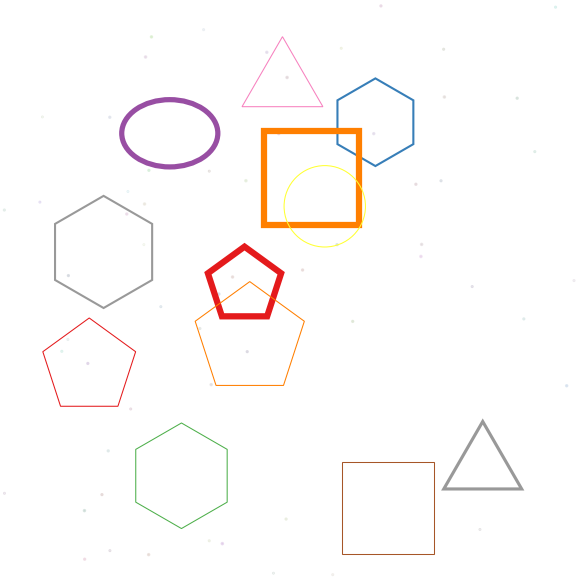[{"shape": "pentagon", "thickness": 0.5, "radius": 0.42, "center": [0.155, 0.364]}, {"shape": "pentagon", "thickness": 3, "radius": 0.33, "center": [0.423, 0.505]}, {"shape": "hexagon", "thickness": 1, "radius": 0.38, "center": [0.65, 0.787]}, {"shape": "hexagon", "thickness": 0.5, "radius": 0.46, "center": [0.314, 0.175]}, {"shape": "oval", "thickness": 2.5, "radius": 0.42, "center": [0.294, 0.768]}, {"shape": "pentagon", "thickness": 0.5, "radius": 0.5, "center": [0.432, 0.412]}, {"shape": "square", "thickness": 3, "radius": 0.41, "center": [0.539, 0.691]}, {"shape": "circle", "thickness": 0.5, "radius": 0.35, "center": [0.562, 0.642]}, {"shape": "square", "thickness": 0.5, "radius": 0.4, "center": [0.672, 0.119]}, {"shape": "triangle", "thickness": 0.5, "radius": 0.4, "center": [0.489, 0.855]}, {"shape": "triangle", "thickness": 1.5, "radius": 0.39, "center": [0.836, 0.191]}, {"shape": "hexagon", "thickness": 1, "radius": 0.49, "center": [0.179, 0.563]}]